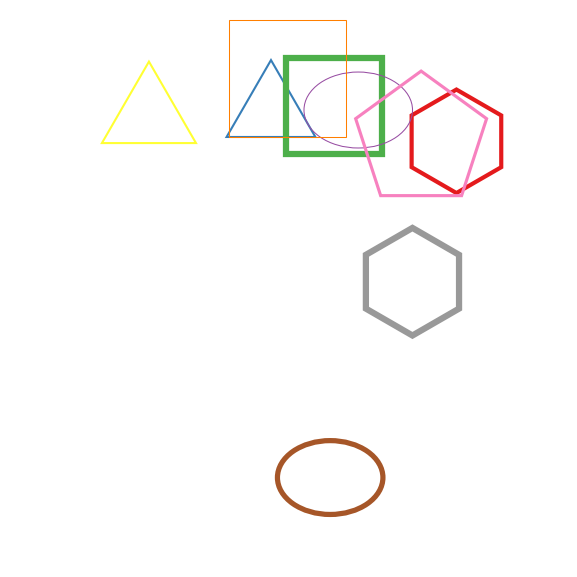[{"shape": "hexagon", "thickness": 2, "radius": 0.45, "center": [0.79, 0.754]}, {"shape": "triangle", "thickness": 1, "radius": 0.44, "center": [0.469, 0.806]}, {"shape": "square", "thickness": 3, "radius": 0.41, "center": [0.578, 0.815]}, {"shape": "oval", "thickness": 0.5, "radius": 0.47, "center": [0.62, 0.809]}, {"shape": "square", "thickness": 0.5, "radius": 0.51, "center": [0.497, 0.864]}, {"shape": "triangle", "thickness": 1, "radius": 0.47, "center": [0.258, 0.798]}, {"shape": "oval", "thickness": 2.5, "radius": 0.46, "center": [0.572, 0.172]}, {"shape": "pentagon", "thickness": 1.5, "radius": 0.6, "center": [0.729, 0.757]}, {"shape": "hexagon", "thickness": 3, "radius": 0.47, "center": [0.714, 0.511]}]